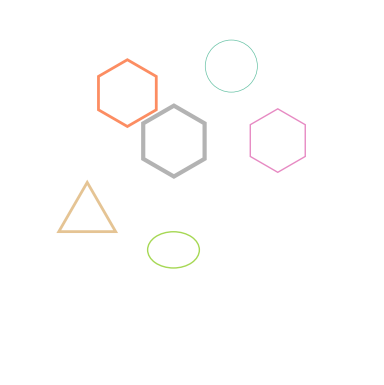[{"shape": "circle", "thickness": 0.5, "radius": 0.34, "center": [0.601, 0.828]}, {"shape": "hexagon", "thickness": 2, "radius": 0.43, "center": [0.331, 0.758]}, {"shape": "hexagon", "thickness": 1, "radius": 0.41, "center": [0.721, 0.635]}, {"shape": "oval", "thickness": 1, "radius": 0.34, "center": [0.451, 0.351]}, {"shape": "triangle", "thickness": 2, "radius": 0.43, "center": [0.227, 0.441]}, {"shape": "hexagon", "thickness": 3, "radius": 0.46, "center": [0.452, 0.634]}]